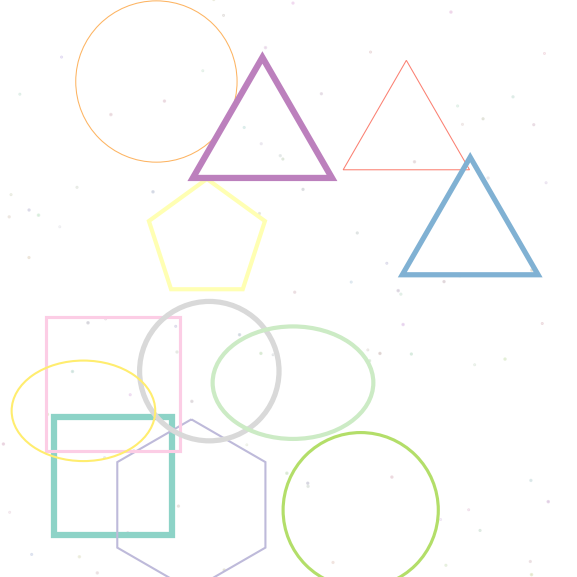[{"shape": "square", "thickness": 3, "radius": 0.51, "center": [0.196, 0.175]}, {"shape": "pentagon", "thickness": 2, "radius": 0.53, "center": [0.358, 0.584]}, {"shape": "hexagon", "thickness": 1, "radius": 0.74, "center": [0.331, 0.125]}, {"shape": "triangle", "thickness": 0.5, "radius": 0.63, "center": [0.704, 0.768]}, {"shape": "triangle", "thickness": 2.5, "radius": 0.68, "center": [0.814, 0.591]}, {"shape": "circle", "thickness": 0.5, "radius": 0.7, "center": [0.271, 0.858]}, {"shape": "circle", "thickness": 1.5, "radius": 0.67, "center": [0.625, 0.116]}, {"shape": "square", "thickness": 1.5, "radius": 0.58, "center": [0.196, 0.334]}, {"shape": "circle", "thickness": 2.5, "radius": 0.6, "center": [0.362, 0.356]}, {"shape": "triangle", "thickness": 3, "radius": 0.7, "center": [0.454, 0.761]}, {"shape": "oval", "thickness": 2, "radius": 0.7, "center": [0.507, 0.336]}, {"shape": "oval", "thickness": 1, "radius": 0.62, "center": [0.144, 0.288]}]